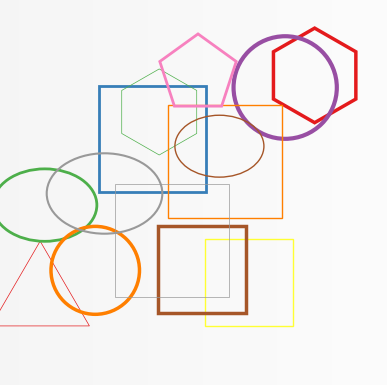[{"shape": "triangle", "thickness": 0.5, "radius": 0.73, "center": [0.104, 0.227]}, {"shape": "hexagon", "thickness": 2.5, "radius": 0.61, "center": [0.812, 0.804]}, {"shape": "square", "thickness": 2, "radius": 0.69, "center": [0.394, 0.639]}, {"shape": "hexagon", "thickness": 0.5, "radius": 0.56, "center": [0.411, 0.709]}, {"shape": "oval", "thickness": 2, "radius": 0.67, "center": [0.116, 0.467]}, {"shape": "circle", "thickness": 3, "radius": 0.67, "center": [0.736, 0.773]}, {"shape": "square", "thickness": 1, "radius": 0.74, "center": [0.58, 0.581]}, {"shape": "circle", "thickness": 2.5, "radius": 0.57, "center": [0.246, 0.298]}, {"shape": "square", "thickness": 1, "radius": 0.57, "center": [0.643, 0.266]}, {"shape": "square", "thickness": 2.5, "radius": 0.57, "center": [0.52, 0.301]}, {"shape": "oval", "thickness": 1, "radius": 0.57, "center": [0.566, 0.62]}, {"shape": "pentagon", "thickness": 2, "radius": 0.52, "center": [0.511, 0.808]}, {"shape": "square", "thickness": 0.5, "radius": 0.73, "center": [0.444, 0.374]}, {"shape": "oval", "thickness": 1.5, "radius": 0.75, "center": [0.27, 0.497]}]